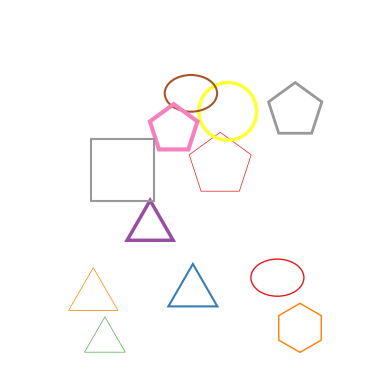[{"shape": "pentagon", "thickness": 0.5, "radius": 0.42, "center": [0.572, 0.572]}, {"shape": "oval", "thickness": 1, "radius": 0.34, "center": [0.72, 0.279]}, {"shape": "triangle", "thickness": 1.5, "radius": 0.37, "center": [0.501, 0.241]}, {"shape": "triangle", "thickness": 0.5, "radius": 0.31, "center": [0.272, 0.116]}, {"shape": "triangle", "thickness": 2.5, "radius": 0.35, "center": [0.39, 0.41]}, {"shape": "hexagon", "thickness": 1, "radius": 0.32, "center": [0.779, 0.148]}, {"shape": "triangle", "thickness": 0.5, "radius": 0.37, "center": [0.242, 0.231]}, {"shape": "circle", "thickness": 2.5, "radius": 0.37, "center": [0.592, 0.711]}, {"shape": "oval", "thickness": 1.5, "radius": 0.34, "center": [0.496, 0.758]}, {"shape": "pentagon", "thickness": 3, "radius": 0.33, "center": [0.451, 0.664]}, {"shape": "square", "thickness": 1.5, "radius": 0.41, "center": [0.318, 0.559]}, {"shape": "pentagon", "thickness": 2, "radius": 0.36, "center": [0.767, 0.713]}]